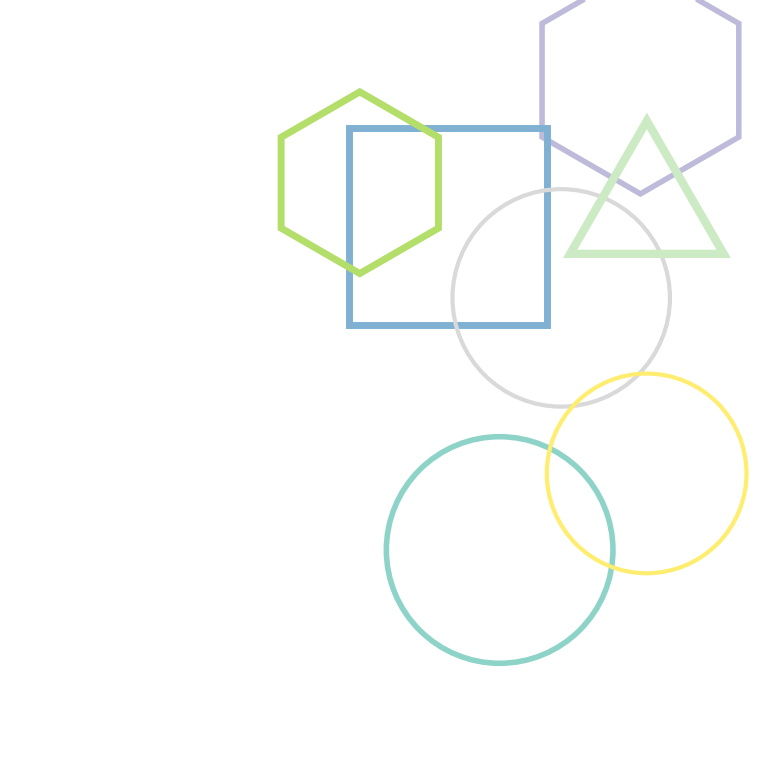[{"shape": "circle", "thickness": 2, "radius": 0.74, "center": [0.649, 0.286]}, {"shape": "hexagon", "thickness": 2, "radius": 0.74, "center": [0.832, 0.896]}, {"shape": "square", "thickness": 2.5, "radius": 0.64, "center": [0.582, 0.706]}, {"shape": "hexagon", "thickness": 2.5, "radius": 0.59, "center": [0.467, 0.763]}, {"shape": "circle", "thickness": 1.5, "radius": 0.71, "center": [0.729, 0.613]}, {"shape": "triangle", "thickness": 3, "radius": 0.58, "center": [0.84, 0.728]}, {"shape": "circle", "thickness": 1.5, "radius": 0.65, "center": [0.84, 0.385]}]